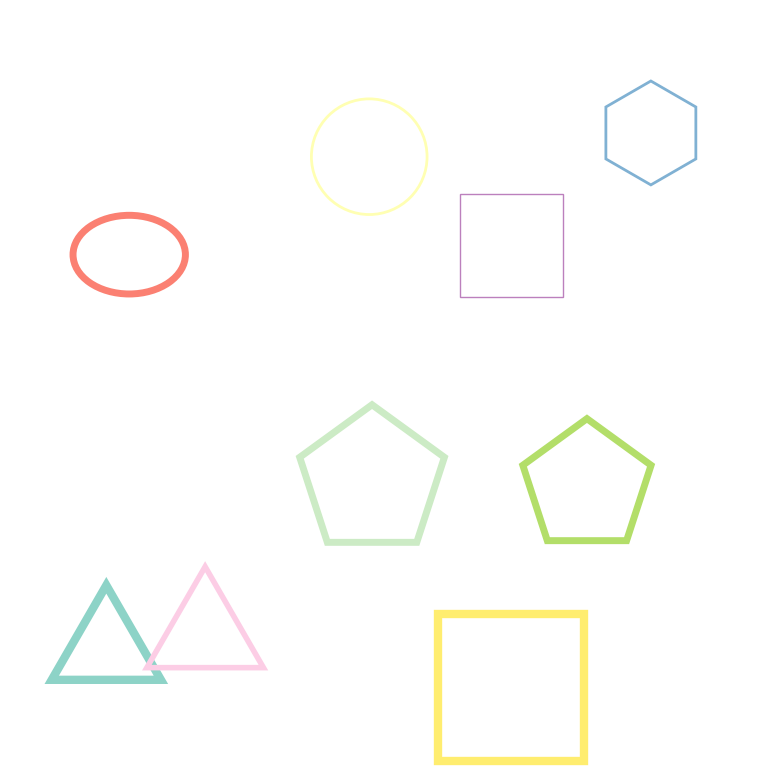[{"shape": "triangle", "thickness": 3, "radius": 0.41, "center": [0.138, 0.158]}, {"shape": "circle", "thickness": 1, "radius": 0.38, "center": [0.48, 0.796]}, {"shape": "oval", "thickness": 2.5, "radius": 0.36, "center": [0.168, 0.669]}, {"shape": "hexagon", "thickness": 1, "radius": 0.34, "center": [0.845, 0.827]}, {"shape": "pentagon", "thickness": 2.5, "radius": 0.44, "center": [0.762, 0.369]}, {"shape": "triangle", "thickness": 2, "radius": 0.44, "center": [0.266, 0.177]}, {"shape": "square", "thickness": 0.5, "radius": 0.34, "center": [0.665, 0.681]}, {"shape": "pentagon", "thickness": 2.5, "radius": 0.49, "center": [0.483, 0.376]}, {"shape": "square", "thickness": 3, "radius": 0.48, "center": [0.664, 0.107]}]